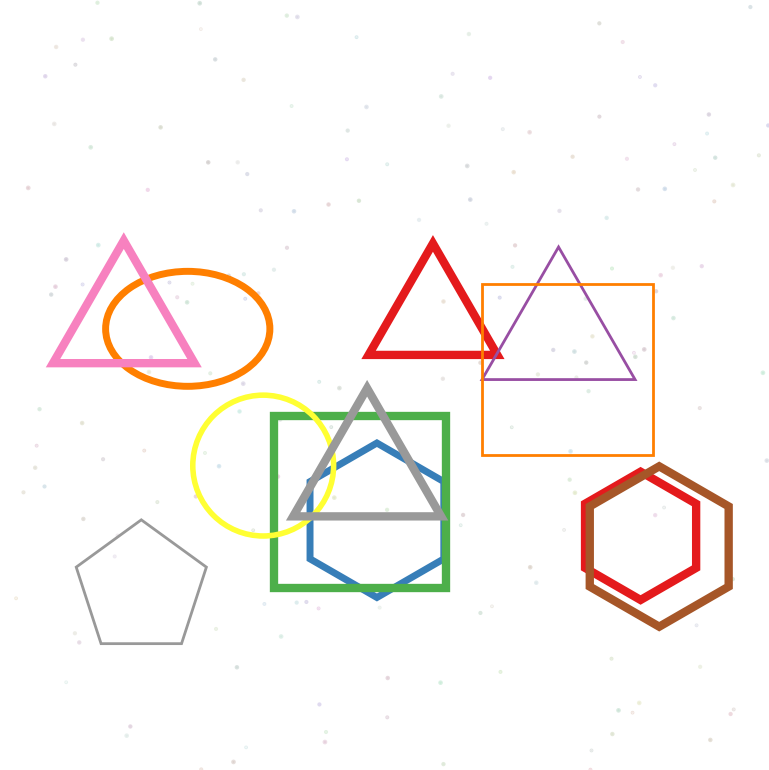[{"shape": "hexagon", "thickness": 3, "radius": 0.42, "center": [0.832, 0.304]}, {"shape": "triangle", "thickness": 3, "radius": 0.48, "center": [0.562, 0.587]}, {"shape": "hexagon", "thickness": 2.5, "radius": 0.5, "center": [0.49, 0.324]}, {"shape": "square", "thickness": 3, "radius": 0.56, "center": [0.468, 0.348]}, {"shape": "triangle", "thickness": 1, "radius": 0.57, "center": [0.725, 0.564]}, {"shape": "square", "thickness": 1, "radius": 0.56, "center": [0.737, 0.52]}, {"shape": "oval", "thickness": 2.5, "radius": 0.53, "center": [0.244, 0.573]}, {"shape": "circle", "thickness": 2, "radius": 0.46, "center": [0.342, 0.395]}, {"shape": "hexagon", "thickness": 3, "radius": 0.52, "center": [0.856, 0.29]}, {"shape": "triangle", "thickness": 3, "radius": 0.53, "center": [0.161, 0.581]}, {"shape": "pentagon", "thickness": 1, "radius": 0.44, "center": [0.184, 0.236]}, {"shape": "triangle", "thickness": 3, "radius": 0.55, "center": [0.477, 0.385]}]